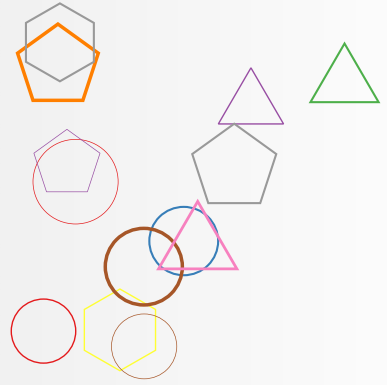[{"shape": "circle", "thickness": 1, "radius": 0.42, "center": [0.112, 0.14]}, {"shape": "circle", "thickness": 0.5, "radius": 0.55, "center": [0.195, 0.528]}, {"shape": "circle", "thickness": 1.5, "radius": 0.44, "center": [0.474, 0.374]}, {"shape": "triangle", "thickness": 1.5, "radius": 0.51, "center": [0.889, 0.785]}, {"shape": "triangle", "thickness": 1, "radius": 0.49, "center": [0.648, 0.727]}, {"shape": "pentagon", "thickness": 0.5, "radius": 0.45, "center": [0.173, 0.574]}, {"shape": "pentagon", "thickness": 2.5, "radius": 0.55, "center": [0.15, 0.828]}, {"shape": "hexagon", "thickness": 1, "radius": 0.53, "center": [0.31, 0.143]}, {"shape": "circle", "thickness": 0.5, "radius": 0.42, "center": [0.372, 0.1]}, {"shape": "circle", "thickness": 2.5, "radius": 0.5, "center": [0.371, 0.307]}, {"shape": "triangle", "thickness": 2, "radius": 0.58, "center": [0.51, 0.36]}, {"shape": "pentagon", "thickness": 1.5, "radius": 0.57, "center": [0.605, 0.565]}, {"shape": "hexagon", "thickness": 1.5, "radius": 0.51, "center": [0.155, 0.89]}]